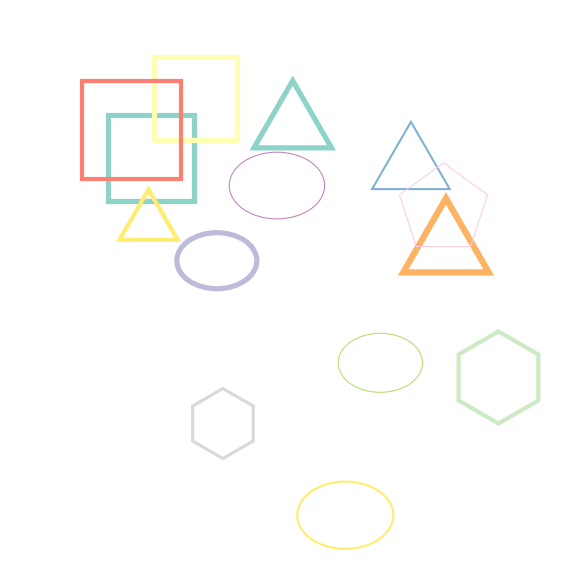[{"shape": "triangle", "thickness": 2.5, "radius": 0.39, "center": [0.507, 0.782]}, {"shape": "square", "thickness": 2.5, "radius": 0.37, "center": [0.262, 0.725]}, {"shape": "square", "thickness": 2.5, "radius": 0.36, "center": [0.339, 0.829]}, {"shape": "oval", "thickness": 2.5, "radius": 0.35, "center": [0.375, 0.548]}, {"shape": "square", "thickness": 2, "radius": 0.43, "center": [0.228, 0.774]}, {"shape": "triangle", "thickness": 1, "radius": 0.39, "center": [0.712, 0.711]}, {"shape": "triangle", "thickness": 3, "radius": 0.43, "center": [0.772, 0.57]}, {"shape": "oval", "thickness": 0.5, "radius": 0.37, "center": [0.659, 0.371]}, {"shape": "pentagon", "thickness": 0.5, "radius": 0.4, "center": [0.768, 0.637]}, {"shape": "hexagon", "thickness": 1.5, "radius": 0.3, "center": [0.386, 0.266]}, {"shape": "oval", "thickness": 0.5, "radius": 0.41, "center": [0.48, 0.678]}, {"shape": "hexagon", "thickness": 2, "radius": 0.4, "center": [0.863, 0.345]}, {"shape": "triangle", "thickness": 2, "radius": 0.29, "center": [0.257, 0.613]}, {"shape": "oval", "thickness": 1, "radius": 0.42, "center": [0.598, 0.107]}]